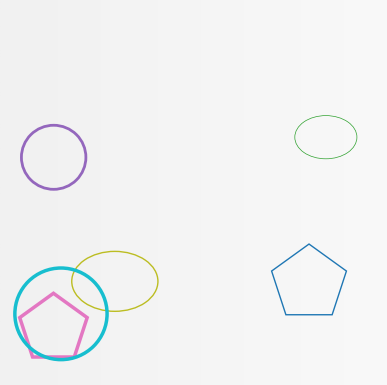[{"shape": "pentagon", "thickness": 1, "radius": 0.51, "center": [0.797, 0.265]}, {"shape": "oval", "thickness": 0.5, "radius": 0.4, "center": [0.841, 0.644]}, {"shape": "circle", "thickness": 2, "radius": 0.42, "center": [0.138, 0.591]}, {"shape": "pentagon", "thickness": 2.5, "radius": 0.46, "center": [0.138, 0.147]}, {"shape": "oval", "thickness": 1, "radius": 0.56, "center": [0.296, 0.269]}, {"shape": "circle", "thickness": 2.5, "radius": 0.59, "center": [0.157, 0.185]}]